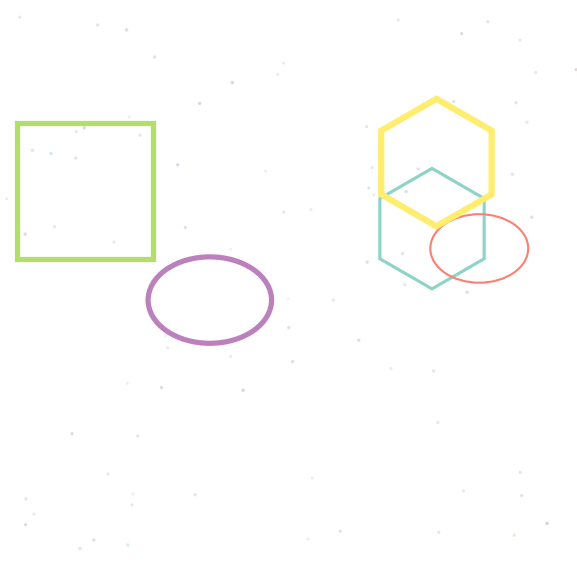[{"shape": "hexagon", "thickness": 1.5, "radius": 0.52, "center": [0.748, 0.603]}, {"shape": "oval", "thickness": 1, "radius": 0.42, "center": [0.83, 0.569]}, {"shape": "square", "thickness": 2.5, "radius": 0.59, "center": [0.147, 0.668]}, {"shape": "oval", "thickness": 2.5, "radius": 0.53, "center": [0.363, 0.48]}, {"shape": "hexagon", "thickness": 3, "radius": 0.55, "center": [0.756, 0.718]}]